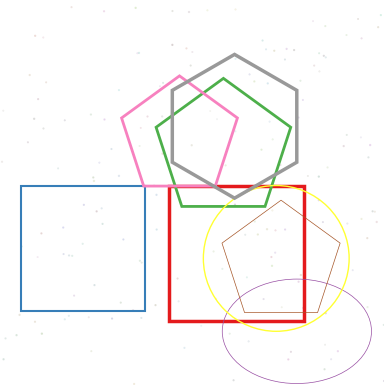[{"shape": "square", "thickness": 2.5, "radius": 0.88, "center": [0.614, 0.341]}, {"shape": "square", "thickness": 1.5, "radius": 0.81, "center": [0.216, 0.354]}, {"shape": "pentagon", "thickness": 2, "radius": 0.92, "center": [0.58, 0.613]}, {"shape": "oval", "thickness": 0.5, "radius": 0.97, "center": [0.771, 0.139]}, {"shape": "circle", "thickness": 1, "radius": 0.95, "center": [0.718, 0.329]}, {"shape": "pentagon", "thickness": 0.5, "radius": 0.81, "center": [0.73, 0.319]}, {"shape": "pentagon", "thickness": 2, "radius": 0.79, "center": [0.466, 0.645]}, {"shape": "hexagon", "thickness": 2.5, "radius": 0.93, "center": [0.609, 0.672]}]